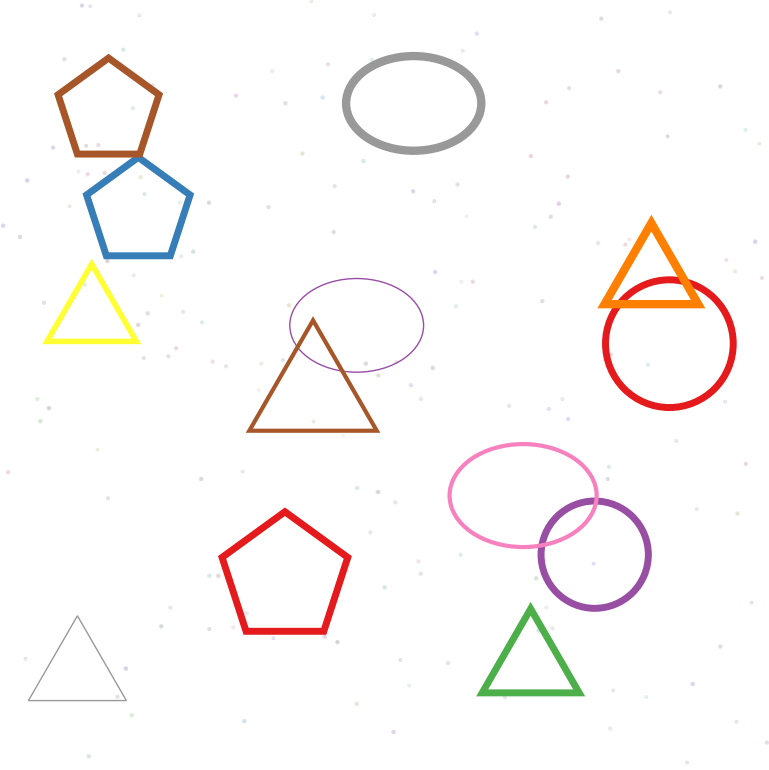[{"shape": "circle", "thickness": 2.5, "radius": 0.41, "center": [0.869, 0.554]}, {"shape": "pentagon", "thickness": 2.5, "radius": 0.43, "center": [0.37, 0.25]}, {"shape": "pentagon", "thickness": 2.5, "radius": 0.35, "center": [0.18, 0.725]}, {"shape": "triangle", "thickness": 2.5, "radius": 0.36, "center": [0.689, 0.137]}, {"shape": "circle", "thickness": 2.5, "radius": 0.35, "center": [0.772, 0.28]}, {"shape": "oval", "thickness": 0.5, "radius": 0.43, "center": [0.463, 0.577]}, {"shape": "triangle", "thickness": 3, "radius": 0.35, "center": [0.846, 0.64]}, {"shape": "triangle", "thickness": 2, "radius": 0.33, "center": [0.119, 0.59]}, {"shape": "triangle", "thickness": 1.5, "radius": 0.48, "center": [0.407, 0.488]}, {"shape": "pentagon", "thickness": 2.5, "radius": 0.34, "center": [0.141, 0.856]}, {"shape": "oval", "thickness": 1.5, "radius": 0.48, "center": [0.679, 0.356]}, {"shape": "triangle", "thickness": 0.5, "radius": 0.37, "center": [0.101, 0.127]}, {"shape": "oval", "thickness": 3, "radius": 0.44, "center": [0.537, 0.866]}]